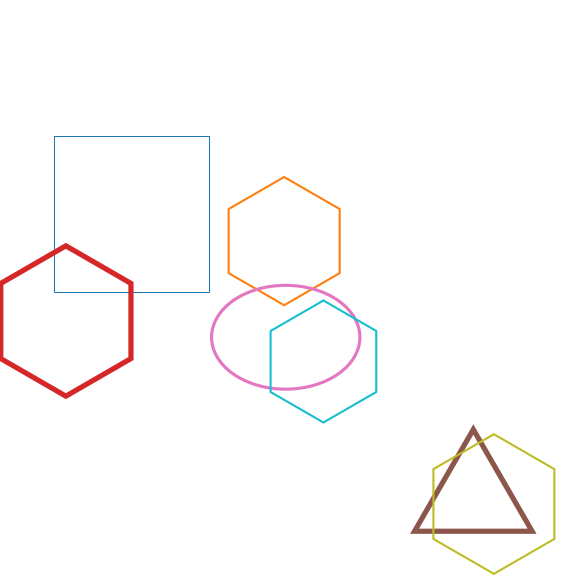[{"shape": "square", "thickness": 0.5, "radius": 0.67, "center": [0.227, 0.629]}, {"shape": "hexagon", "thickness": 1, "radius": 0.55, "center": [0.492, 0.582]}, {"shape": "hexagon", "thickness": 2.5, "radius": 0.65, "center": [0.114, 0.443]}, {"shape": "triangle", "thickness": 2.5, "radius": 0.59, "center": [0.82, 0.138]}, {"shape": "oval", "thickness": 1.5, "radius": 0.64, "center": [0.495, 0.415]}, {"shape": "hexagon", "thickness": 1, "radius": 0.6, "center": [0.855, 0.126]}, {"shape": "hexagon", "thickness": 1, "radius": 0.53, "center": [0.56, 0.373]}]